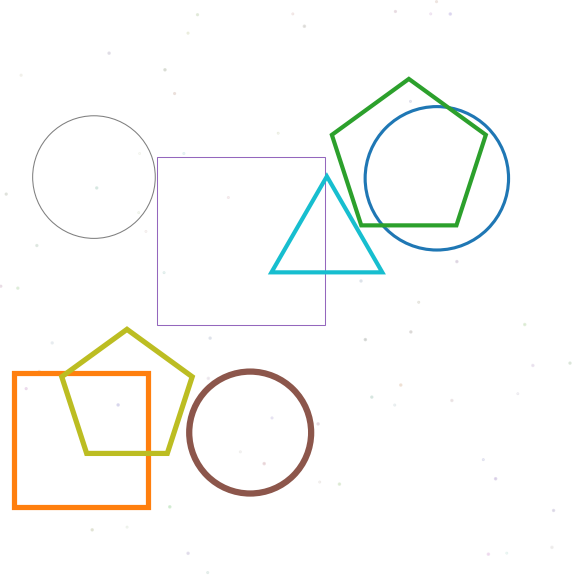[{"shape": "circle", "thickness": 1.5, "radius": 0.62, "center": [0.756, 0.69]}, {"shape": "square", "thickness": 2.5, "radius": 0.58, "center": [0.14, 0.236]}, {"shape": "pentagon", "thickness": 2, "radius": 0.7, "center": [0.708, 0.722]}, {"shape": "square", "thickness": 0.5, "radius": 0.73, "center": [0.418, 0.582]}, {"shape": "circle", "thickness": 3, "radius": 0.53, "center": [0.433, 0.25]}, {"shape": "circle", "thickness": 0.5, "radius": 0.53, "center": [0.163, 0.693]}, {"shape": "pentagon", "thickness": 2.5, "radius": 0.59, "center": [0.22, 0.31]}, {"shape": "triangle", "thickness": 2, "radius": 0.55, "center": [0.566, 0.583]}]